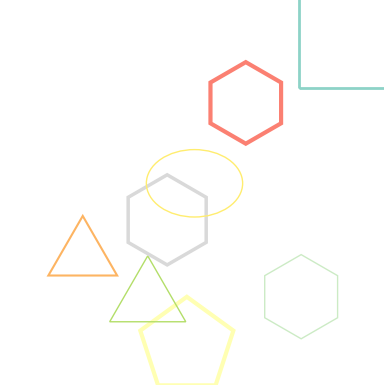[{"shape": "square", "thickness": 2, "radius": 0.59, "center": [0.895, 0.888]}, {"shape": "pentagon", "thickness": 3, "radius": 0.64, "center": [0.485, 0.102]}, {"shape": "hexagon", "thickness": 3, "radius": 0.53, "center": [0.638, 0.733]}, {"shape": "triangle", "thickness": 1.5, "radius": 0.52, "center": [0.215, 0.336]}, {"shape": "triangle", "thickness": 1, "radius": 0.57, "center": [0.384, 0.221]}, {"shape": "hexagon", "thickness": 2.5, "radius": 0.59, "center": [0.434, 0.429]}, {"shape": "hexagon", "thickness": 1, "radius": 0.55, "center": [0.782, 0.229]}, {"shape": "oval", "thickness": 1, "radius": 0.63, "center": [0.505, 0.524]}]